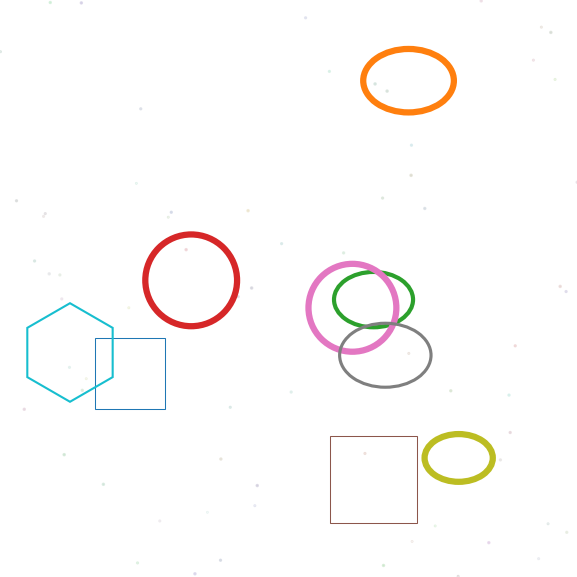[{"shape": "square", "thickness": 0.5, "radius": 0.31, "center": [0.225, 0.353]}, {"shape": "oval", "thickness": 3, "radius": 0.39, "center": [0.707, 0.859]}, {"shape": "oval", "thickness": 2, "radius": 0.34, "center": [0.647, 0.48]}, {"shape": "circle", "thickness": 3, "radius": 0.4, "center": [0.331, 0.514]}, {"shape": "square", "thickness": 0.5, "radius": 0.38, "center": [0.647, 0.17]}, {"shape": "circle", "thickness": 3, "radius": 0.38, "center": [0.61, 0.466]}, {"shape": "oval", "thickness": 1.5, "radius": 0.4, "center": [0.667, 0.384]}, {"shape": "oval", "thickness": 3, "radius": 0.3, "center": [0.794, 0.206]}, {"shape": "hexagon", "thickness": 1, "radius": 0.43, "center": [0.121, 0.389]}]